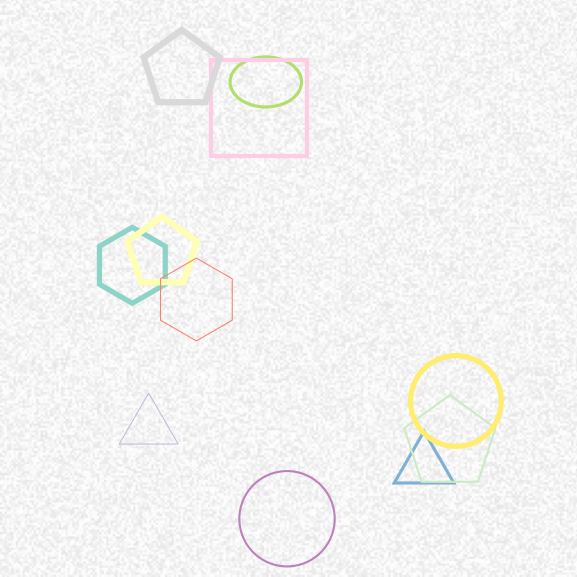[{"shape": "hexagon", "thickness": 2.5, "radius": 0.33, "center": [0.229, 0.54]}, {"shape": "pentagon", "thickness": 3, "radius": 0.32, "center": [0.281, 0.562]}, {"shape": "triangle", "thickness": 0.5, "radius": 0.29, "center": [0.257, 0.26]}, {"shape": "hexagon", "thickness": 0.5, "radius": 0.36, "center": [0.34, 0.481]}, {"shape": "triangle", "thickness": 1.5, "radius": 0.3, "center": [0.734, 0.193]}, {"shape": "oval", "thickness": 1.5, "radius": 0.31, "center": [0.46, 0.857]}, {"shape": "square", "thickness": 2, "radius": 0.42, "center": [0.448, 0.812]}, {"shape": "pentagon", "thickness": 3, "radius": 0.35, "center": [0.315, 0.878]}, {"shape": "circle", "thickness": 1, "radius": 0.41, "center": [0.497, 0.101]}, {"shape": "pentagon", "thickness": 1, "radius": 0.42, "center": [0.779, 0.232]}, {"shape": "circle", "thickness": 2.5, "radius": 0.39, "center": [0.79, 0.305]}]